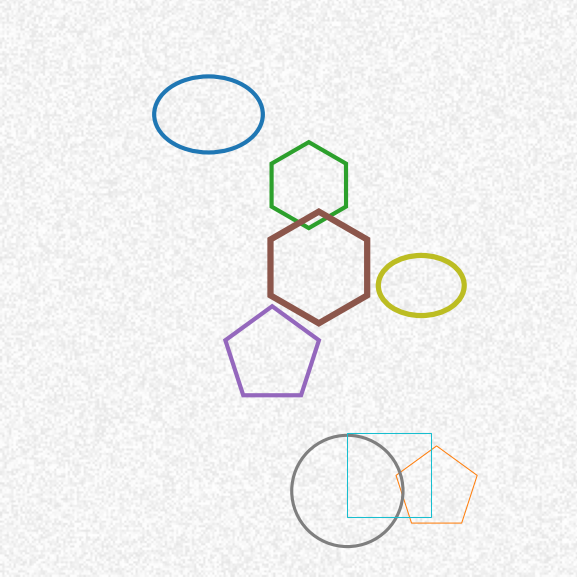[{"shape": "oval", "thickness": 2, "radius": 0.47, "center": [0.361, 0.801]}, {"shape": "pentagon", "thickness": 0.5, "radius": 0.37, "center": [0.756, 0.153]}, {"shape": "hexagon", "thickness": 2, "radius": 0.37, "center": [0.535, 0.679]}, {"shape": "pentagon", "thickness": 2, "radius": 0.43, "center": [0.471, 0.384]}, {"shape": "hexagon", "thickness": 3, "radius": 0.48, "center": [0.552, 0.536]}, {"shape": "circle", "thickness": 1.5, "radius": 0.48, "center": [0.602, 0.149]}, {"shape": "oval", "thickness": 2.5, "radius": 0.37, "center": [0.729, 0.505]}, {"shape": "square", "thickness": 0.5, "radius": 0.36, "center": [0.674, 0.176]}]